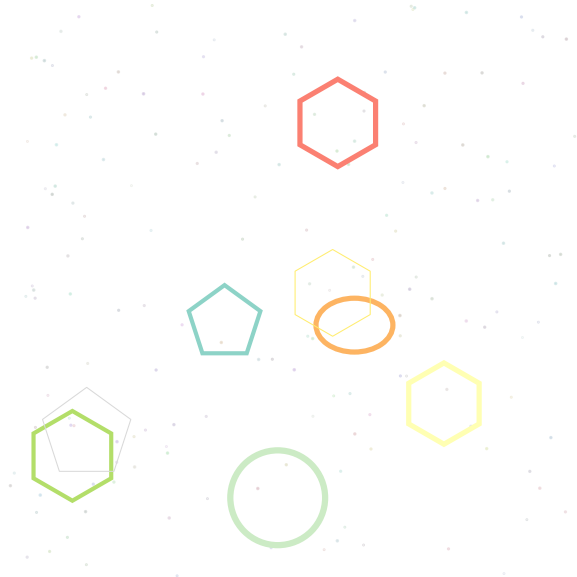[{"shape": "pentagon", "thickness": 2, "radius": 0.33, "center": [0.389, 0.44]}, {"shape": "hexagon", "thickness": 2.5, "radius": 0.35, "center": [0.769, 0.3]}, {"shape": "hexagon", "thickness": 2.5, "radius": 0.38, "center": [0.585, 0.786]}, {"shape": "oval", "thickness": 2.5, "radius": 0.33, "center": [0.614, 0.436]}, {"shape": "hexagon", "thickness": 2, "radius": 0.39, "center": [0.125, 0.21]}, {"shape": "pentagon", "thickness": 0.5, "radius": 0.4, "center": [0.15, 0.248]}, {"shape": "circle", "thickness": 3, "radius": 0.41, "center": [0.481, 0.137]}, {"shape": "hexagon", "thickness": 0.5, "radius": 0.38, "center": [0.576, 0.492]}]